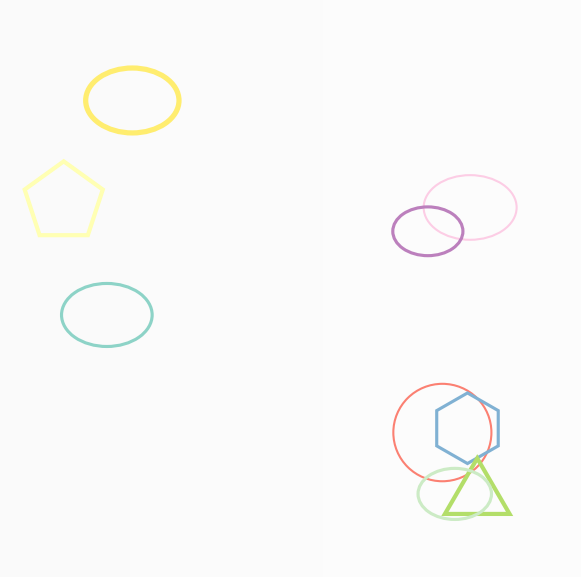[{"shape": "oval", "thickness": 1.5, "radius": 0.39, "center": [0.184, 0.454]}, {"shape": "pentagon", "thickness": 2, "radius": 0.35, "center": [0.11, 0.649]}, {"shape": "circle", "thickness": 1, "radius": 0.42, "center": [0.761, 0.25]}, {"shape": "hexagon", "thickness": 1.5, "radius": 0.31, "center": [0.804, 0.258]}, {"shape": "triangle", "thickness": 2, "radius": 0.32, "center": [0.821, 0.141]}, {"shape": "oval", "thickness": 1, "radius": 0.4, "center": [0.809, 0.64]}, {"shape": "oval", "thickness": 1.5, "radius": 0.3, "center": [0.736, 0.599]}, {"shape": "oval", "thickness": 1.5, "radius": 0.32, "center": [0.782, 0.144]}, {"shape": "oval", "thickness": 2.5, "radius": 0.4, "center": [0.228, 0.825]}]